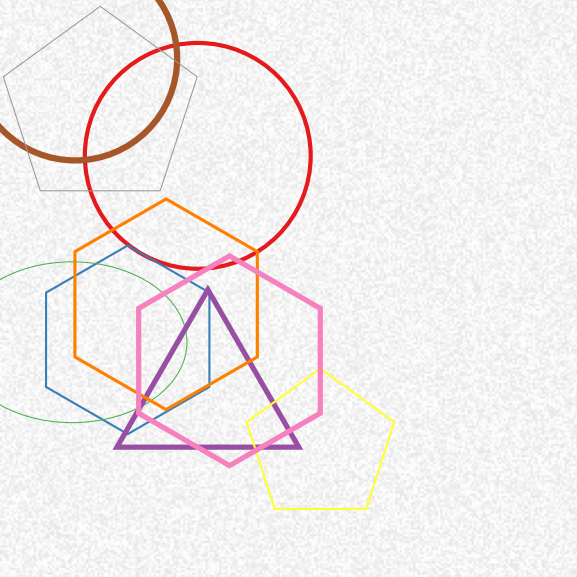[{"shape": "circle", "thickness": 2, "radius": 0.98, "center": [0.342, 0.729]}, {"shape": "hexagon", "thickness": 1, "radius": 0.82, "center": [0.221, 0.411]}, {"shape": "oval", "thickness": 0.5, "radius": 0.99, "center": [0.125, 0.406]}, {"shape": "triangle", "thickness": 2.5, "radius": 0.91, "center": [0.36, 0.316]}, {"shape": "hexagon", "thickness": 1.5, "radius": 0.91, "center": [0.288, 0.472]}, {"shape": "pentagon", "thickness": 1, "radius": 0.67, "center": [0.555, 0.227]}, {"shape": "circle", "thickness": 3, "radius": 0.88, "center": [0.13, 0.898]}, {"shape": "hexagon", "thickness": 2.5, "radius": 0.91, "center": [0.397, 0.374]}, {"shape": "pentagon", "thickness": 0.5, "radius": 0.88, "center": [0.174, 0.812]}]